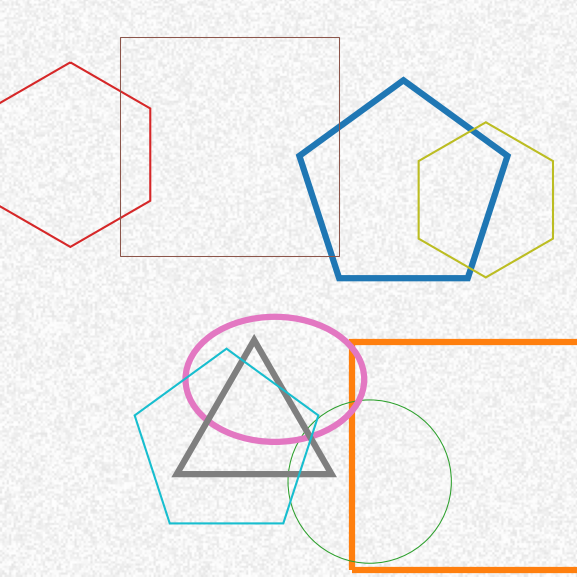[{"shape": "pentagon", "thickness": 3, "radius": 0.95, "center": [0.699, 0.671]}, {"shape": "square", "thickness": 3, "radius": 0.99, "center": [0.807, 0.209]}, {"shape": "circle", "thickness": 0.5, "radius": 0.71, "center": [0.64, 0.165]}, {"shape": "hexagon", "thickness": 1, "radius": 0.8, "center": [0.122, 0.731]}, {"shape": "square", "thickness": 0.5, "radius": 0.95, "center": [0.397, 0.746]}, {"shape": "oval", "thickness": 3, "radius": 0.77, "center": [0.476, 0.342]}, {"shape": "triangle", "thickness": 3, "radius": 0.77, "center": [0.44, 0.255]}, {"shape": "hexagon", "thickness": 1, "radius": 0.67, "center": [0.841, 0.653]}, {"shape": "pentagon", "thickness": 1, "radius": 0.84, "center": [0.392, 0.228]}]